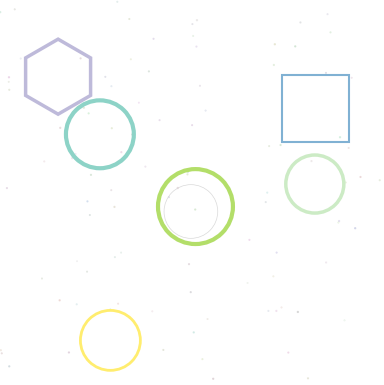[{"shape": "circle", "thickness": 3, "radius": 0.44, "center": [0.259, 0.651]}, {"shape": "hexagon", "thickness": 2.5, "radius": 0.49, "center": [0.151, 0.801]}, {"shape": "square", "thickness": 1.5, "radius": 0.44, "center": [0.819, 0.717]}, {"shape": "circle", "thickness": 3, "radius": 0.49, "center": [0.508, 0.463]}, {"shape": "circle", "thickness": 0.5, "radius": 0.35, "center": [0.496, 0.451]}, {"shape": "circle", "thickness": 2.5, "radius": 0.38, "center": [0.818, 0.522]}, {"shape": "circle", "thickness": 2, "radius": 0.39, "center": [0.287, 0.116]}]